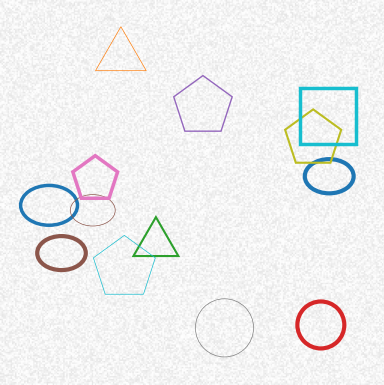[{"shape": "oval", "thickness": 2.5, "radius": 0.37, "center": [0.127, 0.467]}, {"shape": "oval", "thickness": 3, "radius": 0.32, "center": [0.855, 0.542]}, {"shape": "triangle", "thickness": 0.5, "radius": 0.38, "center": [0.314, 0.854]}, {"shape": "triangle", "thickness": 1.5, "radius": 0.34, "center": [0.405, 0.369]}, {"shape": "circle", "thickness": 3, "radius": 0.3, "center": [0.833, 0.156]}, {"shape": "pentagon", "thickness": 1, "radius": 0.4, "center": [0.527, 0.724]}, {"shape": "oval", "thickness": 0.5, "radius": 0.29, "center": [0.241, 0.454]}, {"shape": "oval", "thickness": 3, "radius": 0.32, "center": [0.16, 0.343]}, {"shape": "pentagon", "thickness": 2.5, "radius": 0.31, "center": [0.247, 0.535]}, {"shape": "circle", "thickness": 0.5, "radius": 0.38, "center": [0.583, 0.148]}, {"shape": "pentagon", "thickness": 1.5, "radius": 0.38, "center": [0.813, 0.639]}, {"shape": "square", "thickness": 2.5, "radius": 0.36, "center": [0.853, 0.698]}, {"shape": "pentagon", "thickness": 0.5, "radius": 0.42, "center": [0.323, 0.304]}]